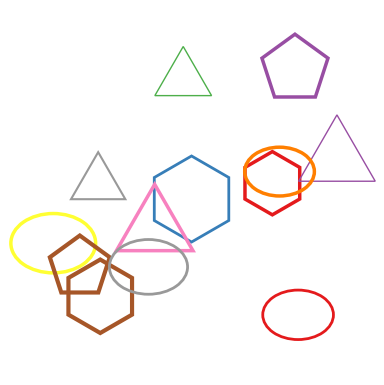[{"shape": "hexagon", "thickness": 2.5, "radius": 0.41, "center": [0.707, 0.524]}, {"shape": "oval", "thickness": 2, "radius": 0.46, "center": [0.774, 0.182]}, {"shape": "hexagon", "thickness": 2, "radius": 0.56, "center": [0.498, 0.483]}, {"shape": "triangle", "thickness": 1, "radius": 0.43, "center": [0.476, 0.794]}, {"shape": "triangle", "thickness": 1, "radius": 0.57, "center": [0.875, 0.587]}, {"shape": "pentagon", "thickness": 2.5, "radius": 0.45, "center": [0.766, 0.821]}, {"shape": "oval", "thickness": 2.5, "radius": 0.45, "center": [0.726, 0.554]}, {"shape": "oval", "thickness": 2.5, "radius": 0.55, "center": [0.138, 0.368]}, {"shape": "pentagon", "thickness": 3, "radius": 0.41, "center": [0.207, 0.306]}, {"shape": "hexagon", "thickness": 3, "radius": 0.48, "center": [0.26, 0.23]}, {"shape": "triangle", "thickness": 2.5, "radius": 0.57, "center": [0.402, 0.406]}, {"shape": "triangle", "thickness": 1.5, "radius": 0.41, "center": [0.255, 0.523]}, {"shape": "oval", "thickness": 2, "radius": 0.51, "center": [0.386, 0.307]}]